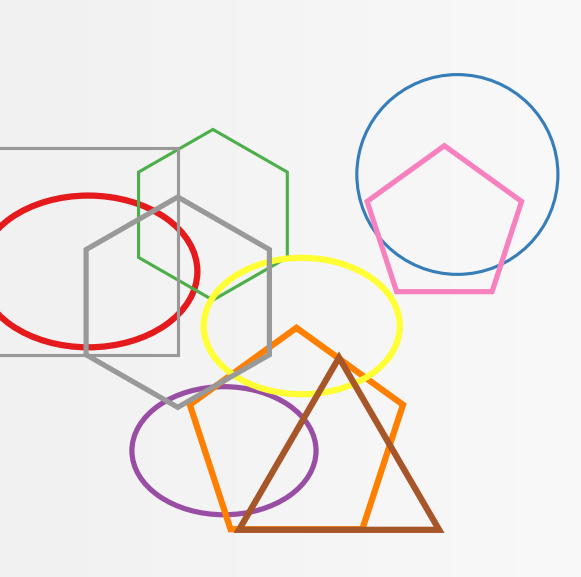[{"shape": "oval", "thickness": 3, "radius": 0.94, "center": [0.152, 0.529]}, {"shape": "circle", "thickness": 1.5, "radius": 0.86, "center": [0.787, 0.697]}, {"shape": "hexagon", "thickness": 1.5, "radius": 0.74, "center": [0.366, 0.627]}, {"shape": "oval", "thickness": 2.5, "radius": 0.79, "center": [0.385, 0.219]}, {"shape": "pentagon", "thickness": 3, "radius": 0.96, "center": [0.51, 0.239]}, {"shape": "oval", "thickness": 3, "radius": 0.84, "center": [0.519, 0.435]}, {"shape": "triangle", "thickness": 3, "radius": 0.99, "center": [0.583, 0.181]}, {"shape": "pentagon", "thickness": 2.5, "radius": 0.7, "center": [0.764, 0.607]}, {"shape": "square", "thickness": 1.5, "radius": 0.9, "center": [0.128, 0.563]}, {"shape": "hexagon", "thickness": 2.5, "radius": 0.91, "center": [0.306, 0.476]}]